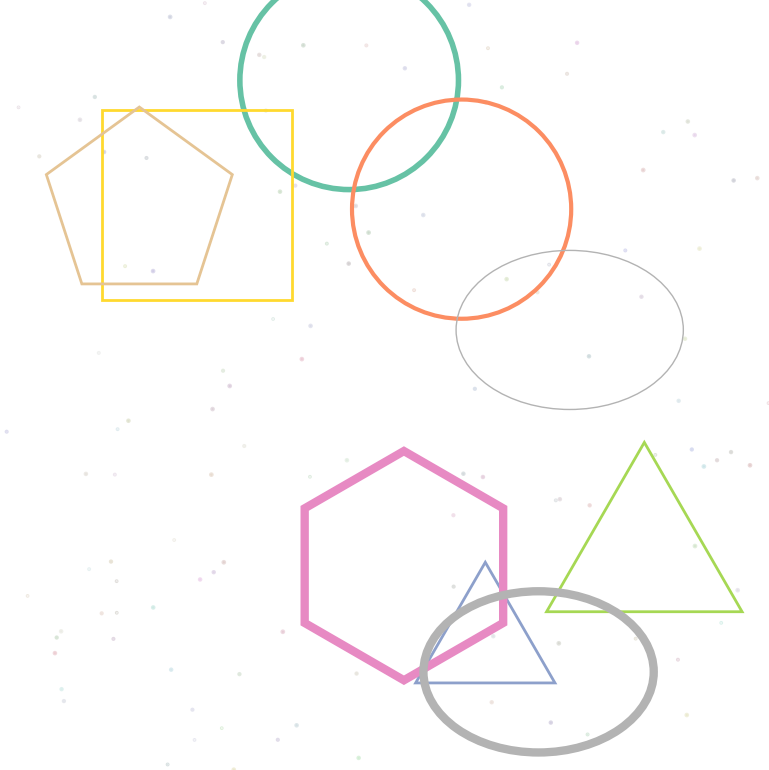[{"shape": "circle", "thickness": 2, "radius": 0.71, "center": [0.453, 0.896]}, {"shape": "circle", "thickness": 1.5, "radius": 0.71, "center": [0.599, 0.728]}, {"shape": "triangle", "thickness": 1, "radius": 0.52, "center": [0.63, 0.165]}, {"shape": "hexagon", "thickness": 3, "radius": 0.74, "center": [0.525, 0.265]}, {"shape": "triangle", "thickness": 1, "radius": 0.73, "center": [0.837, 0.279]}, {"shape": "square", "thickness": 1, "radius": 0.62, "center": [0.256, 0.734]}, {"shape": "pentagon", "thickness": 1, "radius": 0.63, "center": [0.181, 0.734]}, {"shape": "oval", "thickness": 3, "radius": 0.75, "center": [0.699, 0.127]}, {"shape": "oval", "thickness": 0.5, "radius": 0.74, "center": [0.74, 0.572]}]